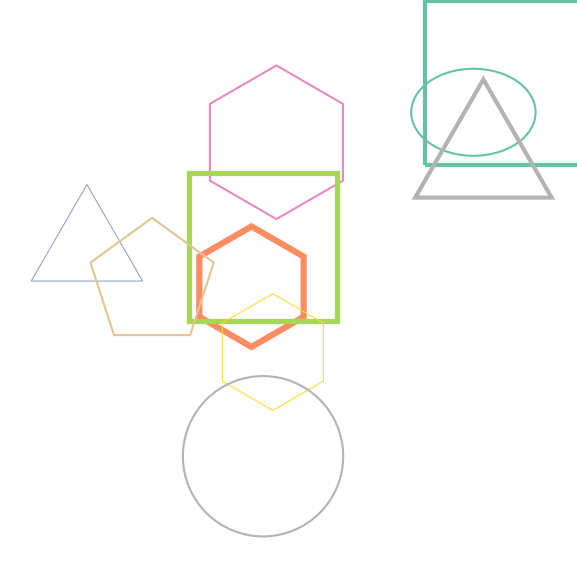[{"shape": "oval", "thickness": 1, "radius": 0.54, "center": [0.82, 0.805]}, {"shape": "square", "thickness": 2, "radius": 0.71, "center": [0.878, 0.855]}, {"shape": "hexagon", "thickness": 3, "radius": 0.52, "center": [0.435, 0.503]}, {"shape": "triangle", "thickness": 0.5, "radius": 0.56, "center": [0.151, 0.568]}, {"shape": "hexagon", "thickness": 1, "radius": 0.66, "center": [0.479, 0.753]}, {"shape": "square", "thickness": 2.5, "radius": 0.64, "center": [0.455, 0.572]}, {"shape": "hexagon", "thickness": 0.5, "radius": 0.5, "center": [0.472, 0.39]}, {"shape": "pentagon", "thickness": 1, "radius": 0.56, "center": [0.263, 0.51]}, {"shape": "circle", "thickness": 1, "radius": 0.69, "center": [0.455, 0.209]}, {"shape": "triangle", "thickness": 2, "radius": 0.68, "center": [0.837, 0.725]}]